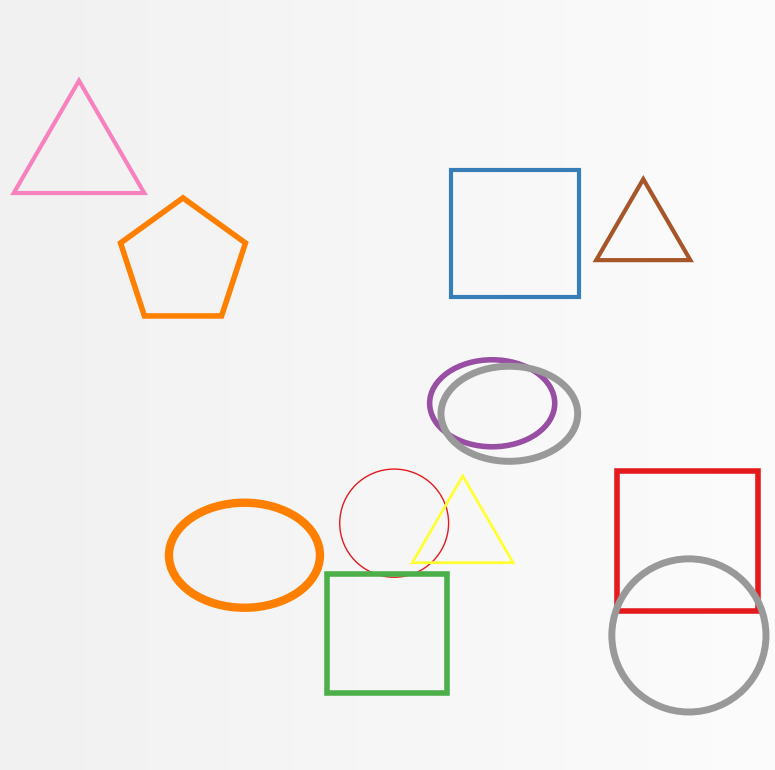[{"shape": "square", "thickness": 2, "radius": 0.45, "center": [0.887, 0.297]}, {"shape": "circle", "thickness": 0.5, "radius": 0.35, "center": [0.509, 0.321]}, {"shape": "square", "thickness": 1.5, "radius": 0.41, "center": [0.665, 0.697]}, {"shape": "square", "thickness": 2, "radius": 0.39, "center": [0.5, 0.177]}, {"shape": "oval", "thickness": 2, "radius": 0.4, "center": [0.635, 0.476]}, {"shape": "pentagon", "thickness": 2, "radius": 0.42, "center": [0.236, 0.658]}, {"shape": "oval", "thickness": 3, "radius": 0.49, "center": [0.315, 0.279]}, {"shape": "triangle", "thickness": 1, "radius": 0.38, "center": [0.597, 0.307]}, {"shape": "triangle", "thickness": 1.5, "radius": 0.35, "center": [0.83, 0.697]}, {"shape": "triangle", "thickness": 1.5, "radius": 0.49, "center": [0.102, 0.798]}, {"shape": "circle", "thickness": 2.5, "radius": 0.5, "center": [0.889, 0.175]}, {"shape": "oval", "thickness": 2.5, "radius": 0.44, "center": [0.657, 0.463]}]